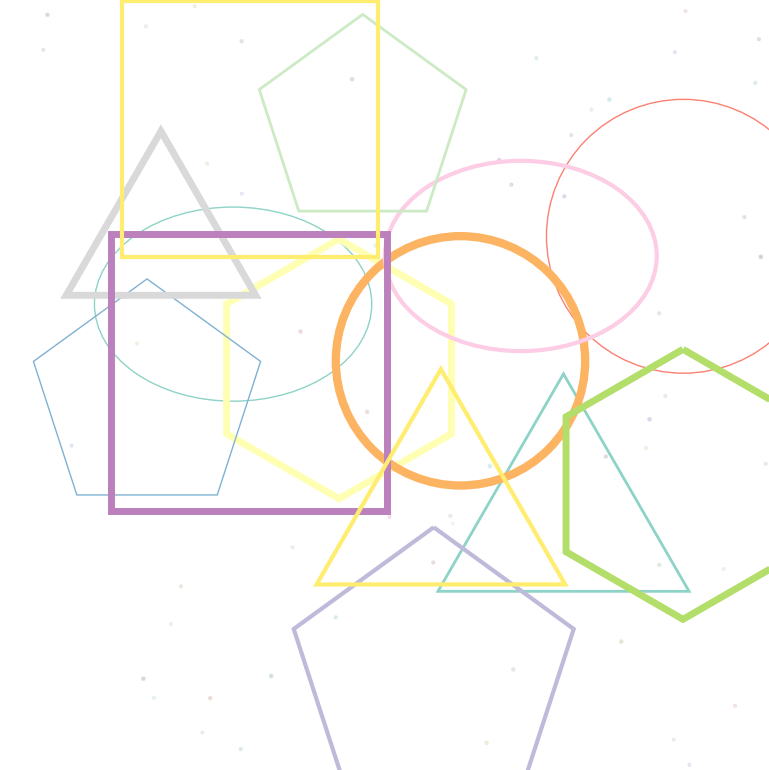[{"shape": "triangle", "thickness": 1, "radius": 0.94, "center": [0.732, 0.326]}, {"shape": "oval", "thickness": 0.5, "radius": 0.9, "center": [0.303, 0.605]}, {"shape": "hexagon", "thickness": 2.5, "radius": 0.84, "center": [0.44, 0.521]}, {"shape": "pentagon", "thickness": 1.5, "radius": 0.96, "center": [0.563, 0.124]}, {"shape": "circle", "thickness": 0.5, "radius": 0.89, "center": [0.888, 0.693]}, {"shape": "pentagon", "thickness": 0.5, "radius": 0.78, "center": [0.191, 0.483]}, {"shape": "circle", "thickness": 3, "radius": 0.81, "center": [0.598, 0.531]}, {"shape": "hexagon", "thickness": 2.5, "radius": 0.88, "center": [0.887, 0.371]}, {"shape": "oval", "thickness": 1.5, "radius": 0.88, "center": [0.676, 0.668]}, {"shape": "triangle", "thickness": 2.5, "radius": 0.71, "center": [0.209, 0.688]}, {"shape": "square", "thickness": 2.5, "radius": 0.9, "center": [0.323, 0.516]}, {"shape": "pentagon", "thickness": 1, "radius": 0.71, "center": [0.471, 0.84]}, {"shape": "square", "thickness": 1.5, "radius": 0.83, "center": [0.324, 0.832]}, {"shape": "triangle", "thickness": 1.5, "radius": 0.93, "center": [0.573, 0.334]}]